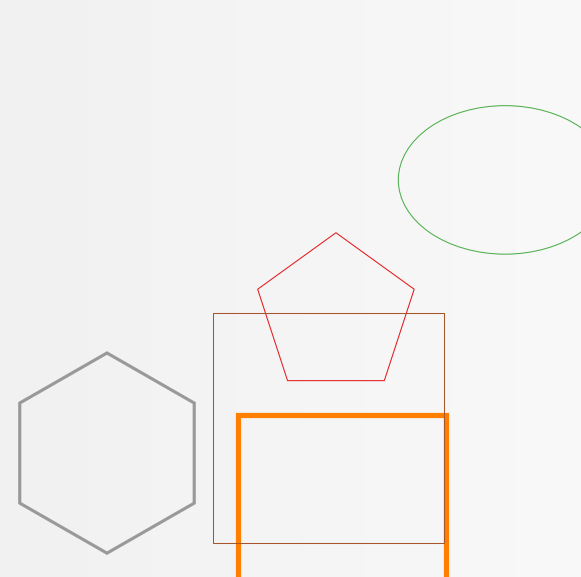[{"shape": "pentagon", "thickness": 0.5, "radius": 0.71, "center": [0.578, 0.455]}, {"shape": "oval", "thickness": 0.5, "radius": 0.92, "center": [0.869, 0.688]}, {"shape": "square", "thickness": 2.5, "radius": 0.9, "center": [0.588, 0.101]}, {"shape": "square", "thickness": 0.5, "radius": 0.99, "center": [0.565, 0.258]}, {"shape": "hexagon", "thickness": 1.5, "radius": 0.87, "center": [0.184, 0.215]}]